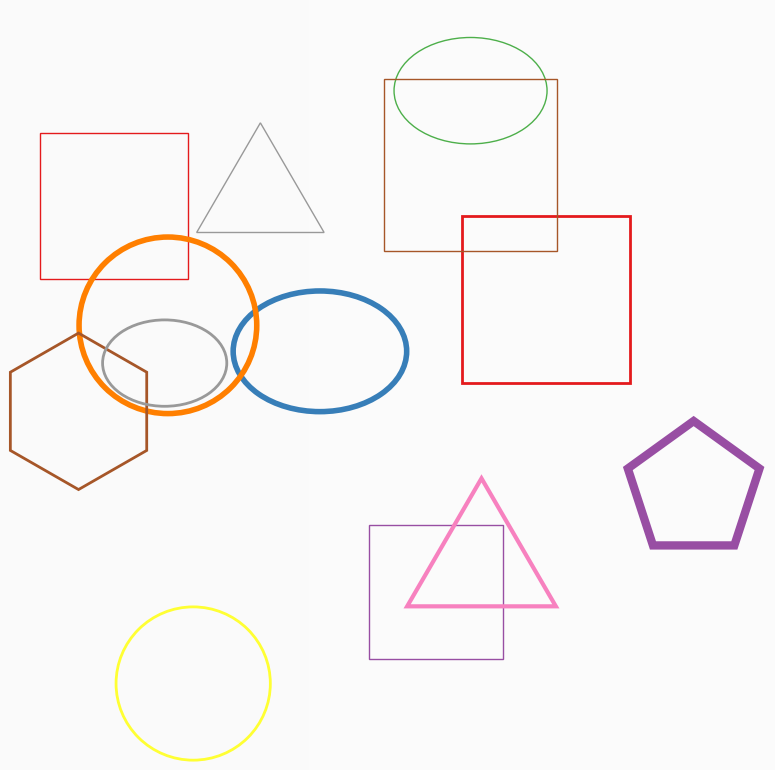[{"shape": "square", "thickness": 1, "radius": 0.54, "center": [0.705, 0.611]}, {"shape": "square", "thickness": 0.5, "radius": 0.47, "center": [0.147, 0.732]}, {"shape": "oval", "thickness": 2, "radius": 0.56, "center": [0.413, 0.544]}, {"shape": "oval", "thickness": 0.5, "radius": 0.49, "center": [0.607, 0.882]}, {"shape": "square", "thickness": 0.5, "radius": 0.43, "center": [0.562, 0.231]}, {"shape": "pentagon", "thickness": 3, "radius": 0.45, "center": [0.895, 0.364]}, {"shape": "circle", "thickness": 2, "radius": 0.57, "center": [0.217, 0.578]}, {"shape": "circle", "thickness": 1, "radius": 0.5, "center": [0.249, 0.112]}, {"shape": "square", "thickness": 0.5, "radius": 0.56, "center": [0.607, 0.786]}, {"shape": "hexagon", "thickness": 1, "radius": 0.51, "center": [0.101, 0.466]}, {"shape": "triangle", "thickness": 1.5, "radius": 0.55, "center": [0.621, 0.268]}, {"shape": "triangle", "thickness": 0.5, "radius": 0.47, "center": [0.336, 0.746]}, {"shape": "oval", "thickness": 1, "radius": 0.4, "center": [0.212, 0.528]}]